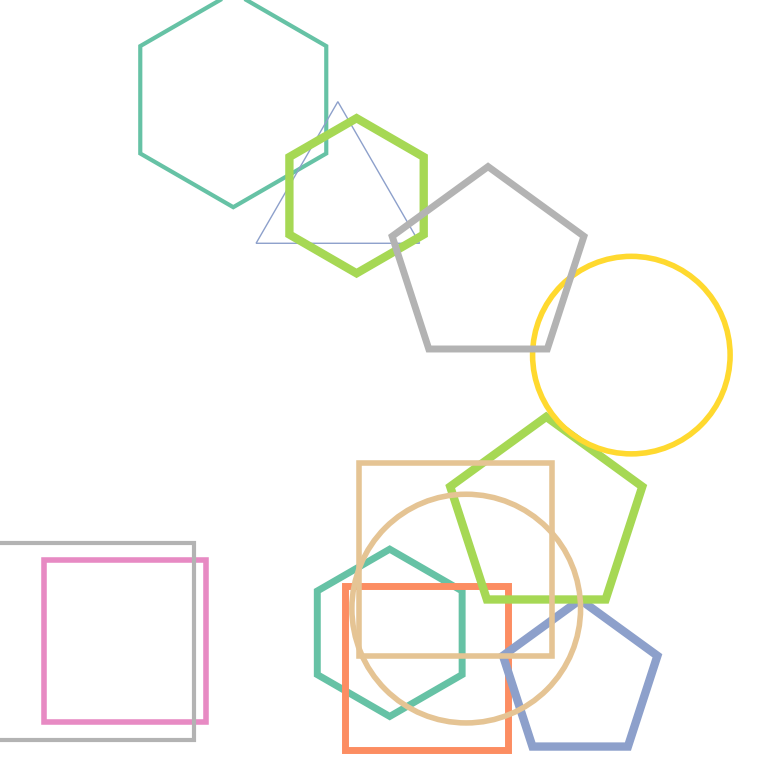[{"shape": "hexagon", "thickness": 1.5, "radius": 0.7, "center": [0.303, 0.87]}, {"shape": "hexagon", "thickness": 2.5, "radius": 0.54, "center": [0.506, 0.178]}, {"shape": "square", "thickness": 2.5, "radius": 0.53, "center": [0.554, 0.132]}, {"shape": "pentagon", "thickness": 3, "radius": 0.53, "center": [0.754, 0.116]}, {"shape": "triangle", "thickness": 0.5, "radius": 0.61, "center": [0.439, 0.745]}, {"shape": "square", "thickness": 2, "radius": 0.53, "center": [0.162, 0.167]}, {"shape": "pentagon", "thickness": 3, "radius": 0.66, "center": [0.709, 0.328]}, {"shape": "hexagon", "thickness": 3, "radius": 0.5, "center": [0.463, 0.746]}, {"shape": "circle", "thickness": 2, "radius": 0.64, "center": [0.82, 0.539]}, {"shape": "square", "thickness": 2, "radius": 0.63, "center": [0.592, 0.274]}, {"shape": "circle", "thickness": 2, "radius": 0.74, "center": [0.605, 0.21]}, {"shape": "square", "thickness": 1.5, "radius": 0.64, "center": [0.124, 0.167]}, {"shape": "pentagon", "thickness": 2.5, "radius": 0.65, "center": [0.634, 0.653]}]